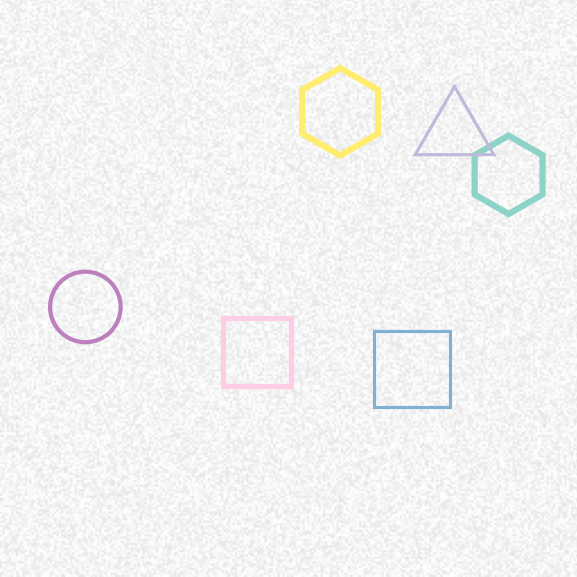[{"shape": "hexagon", "thickness": 3, "radius": 0.34, "center": [0.881, 0.696]}, {"shape": "triangle", "thickness": 1.5, "radius": 0.39, "center": [0.787, 0.771]}, {"shape": "square", "thickness": 1.5, "radius": 0.33, "center": [0.713, 0.36]}, {"shape": "square", "thickness": 2.5, "radius": 0.29, "center": [0.446, 0.389]}, {"shape": "circle", "thickness": 2, "radius": 0.31, "center": [0.148, 0.468]}, {"shape": "hexagon", "thickness": 3, "radius": 0.38, "center": [0.589, 0.806]}]